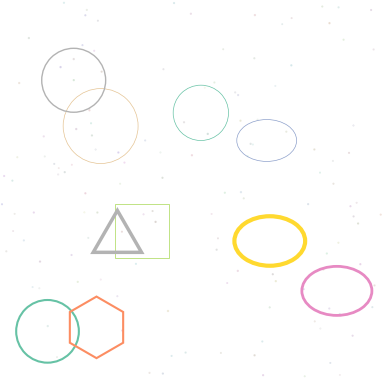[{"shape": "circle", "thickness": 0.5, "radius": 0.36, "center": [0.522, 0.707]}, {"shape": "circle", "thickness": 1.5, "radius": 0.41, "center": [0.123, 0.139]}, {"shape": "hexagon", "thickness": 1.5, "radius": 0.4, "center": [0.251, 0.15]}, {"shape": "oval", "thickness": 0.5, "radius": 0.39, "center": [0.693, 0.635]}, {"shape": "oval", "thickness": 2, "radius": 0.45, "center": [0.875, 0.244]}, {"shape": "square", "thickness": 0.5, "radius": 0.35, "center": [0.368, 0.399]}, {"shape": "oval", "thickness": 3, "radius": 0.46, "center": [0.701, 0.374]}, {"shape": "circle", "thickness": 0.5, "radius": 0.49, "center": [0.261, 0.673]}, {"shape": "circle", "thickness": 1, "radius": 0.42, "center": [0.191, 0.791]}, {"shape": "triangle", "thickness": 2.5, "radius": 0.36, "center": [0.305, 0.381]}]